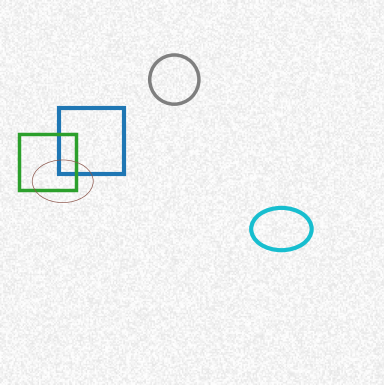[{"shape": "square", "thickness": 3, "radius": 0.43, "center": [0.238, 0.633]}, {"shape": "square", "thickness": 2.5, "radius": 0.37, "center": [0.123, 0.579]}, {"shape": "oval", "thickness": 0.5, "radius": 0.4, "center": [0.163, 0.529]}, {"shape": "circle", "thickness": 2.5, "radius": 0.32, "center": [0.453, 0.793]}, {"shape": "oval", "thickness": 3, "radius": 0.39, "center": [0.731, 0.405]}]